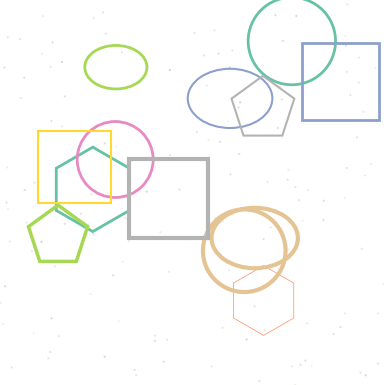[{"shape": "circle", "thickness": 2, "radius": 0.57, "center": [0.758, 0.893]}, {"shape": "hexagon", "thickness": 2, "radius": 0.55, "center": [0.241, 0.508]}, {"shape": "hexagon", "thickness": 0.5, "radius": 0.45, "center": [0.685, 0.219]}, {"shape": "square", "thickness": 2, "radius": 0.5, "center": [0.885, 0.788]}, {"shape": "oval", "thickness": 1.5, "radius": 0.55, "center": [0.598, 0.744]}, {"shape": "circle", "thickness": 2, "radius": 0.49, "center": [0.299, 0.586]}, {"shape": "oval", "thickness": 2, "radius": 0.4, "center": [0.301, 0.825]}, {"shape": "pentagon", "thickness": 2.5, "radius": 0.4, "center": [0.151, 0.386]}, {"shape": "square", "thickness": 1.5, "radius": 0.47, "center": [0.194, 0.567]}, {"shape": "circle", "thickness": 3, "radius": 0.54, "center": [0.634, 0.349]}, {"shape": "oval", "thickness": 3, "radius": 0.56, "center": [0.662, 0.382]}, {"shape": "pentagon", "thickness": 1.5, "radius": 0.43, "center": [0.683, 0.717]}, {"shape": "square", "thickness": 3, "radius": 0.52, "center": [0.437, 0.485]}]